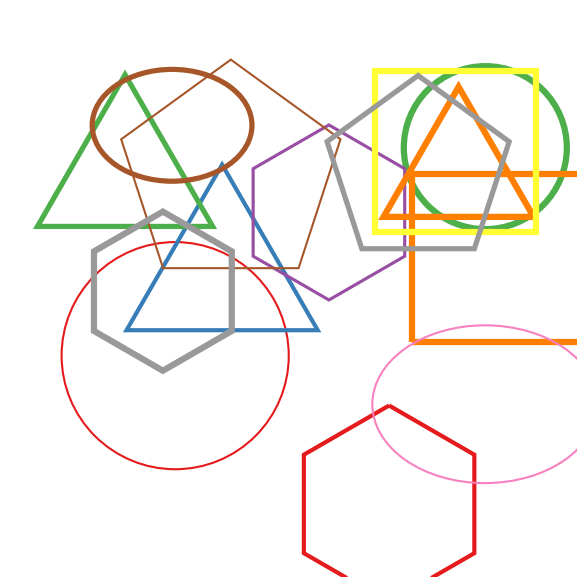[{"shape": "hexagon", "thickness": 2, "radius": 0.85, "center": [0.674, 0.127]}, {"shape": "circle", "thickness": 1, "radius": 0.98, "center": [0.303, 0.383]}, {"shape": "triangle", "thickness": 2, "radius": 0.96, "center": [0.385, 0.523]}, {"shape": "triangle", "thickness": 2.5, "radius": 0.88, "center": [0.217, 0.695]}, {"shape": "circle", "thickness": 3, "radius": 0.71, "center": [0.84, 0.743]}, {"shape": "hexagon", "thickness": 1.5, "radius": 0.76, "center": [0.57, 0.631]}, {"shape": "square", "thickness": 3, "radius": 0.73, "center": [0.859, 0.553]}, {"shape": "triangle", "thickness": 3, "radius": 0.75, "center": [0.794, 0.699]}, {"shape": "square", "thickness": 3, "radius": 0.7, "center": [0.788, 0.736]}, {"shape": "pentagon", "thickness": 1, "radius": 1.0, "center": [0.4, 0.696]}, {"shape": "oval", "thickness": 2.5, "radius": 0.69, "center": [0.298, 0.782]}, {"shape": "oval", "thickness": 1, "radius": 0.98, "center": [0.84, 0.299]}, {"shape": "pentagon", "thickness": 2.5, "radius": 0.83, "center": [0.724, 0.703]}, {"shape": "hexagon", "thickness": 3, "radius": 0.69, "center": [0.282, 0.495]}]